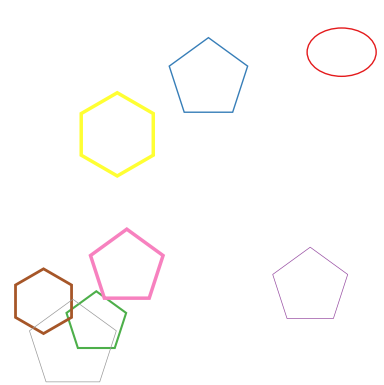[{"shape": "oval", "thickness": 1, "radius": 0.45, "center": [0.887, 0.865]}, {"shape": "pentagon", "thickness": 1, "radius": 0.54, "center": [0.541, 0.795]}, {"shape": "pentagon", "thickness": 1.5, "radius": 0.41, "center": [0.25, 0.162]}, {"shape": "pentagon", "thickness": 0.5, "radius": 0.51, "center": [0.806, 0.255]}, {"shape": "hexagon", "thickness": 2.5, "radius": 0.54, "center": [0.305, 0.651]}, {"shape": "hexagon", "thickness": 2, "radius": 0.42, "center": [0.113, 0.218]}, {"shape": "pentagon", "thickness": 2.5, "radius": 0.5, "center": [0.329, 0.306]}, {"shape": "pentagon", "thickness": 0.5, "radius": 0.59, "center": [0.189, 0.104]}]